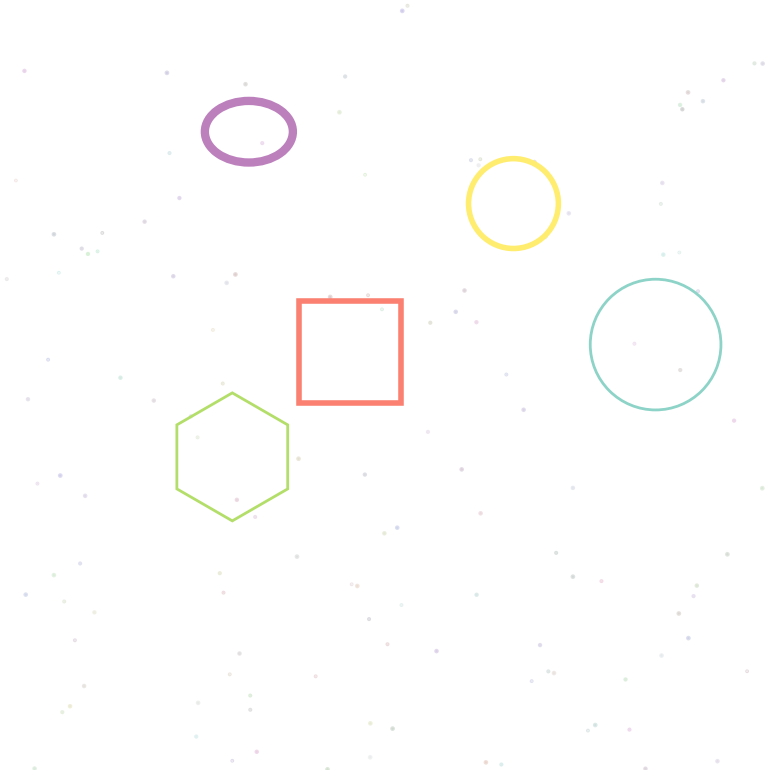[{"shape": "circle", "thickness": 1, "radius": 0.42, "center": [0.851, 0.552]}, {"shape": "square", "thickness": 2, "radius": 0.33, "center": [0.455, 0.543]}, {"shape": "hexagon", "thickness": 1, "radius": 0.42, "center": [0.302, 0.407]}, {"shape": "oval", "thickness": 3, "radius": 0.29, "center": [0.323, 0.829]}, {"shape": "circle", "thickness": 2, "radius": 0.29, "center": [0.667, 0.736]}]